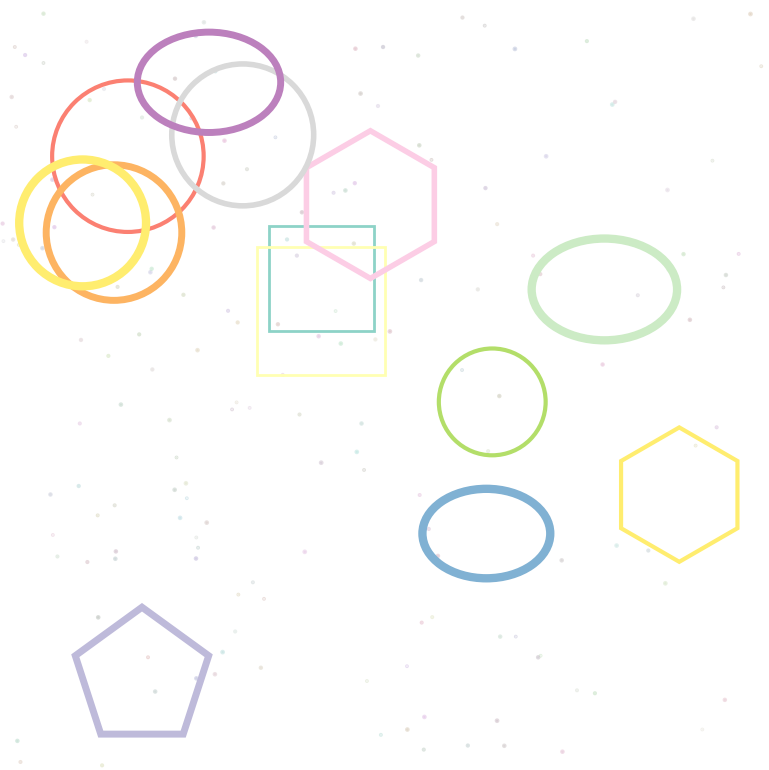[{"shape": "square", "thickness": 1, "radius": 0.34, "center": [0.418, 0.638]}, {"shape": "square", "thickness": 1, "radius": 0.41, "center": [0.417, 0.596]}, {"shape": "pentagon", "thickness": 2.5, "radius": 0.46, "center": [0.184, 0.12]}, {"shape": "circle", "thickness": 1.5, "radius": 0.49, "center": [0.166, 0.797]}, {"shape": "oval", "thickness": 3, "radius": 0.42, "center": [0.632, 0.307]}, {"shape": "circle", "thickness": 2.5, "radius": 0.44, "center": [0.148, 0.698]}, {"shape": "circle", "thickness": 1.5, "radius": 0.35, "center": [0.639, 0.478]}, {"shape": "hexagon", "thickness": 2, "radius": 0.48, "center": [0.481, 0.734]}, {"shape": "circle", "thickness": 2, "radius": 0.46, "center": [0.315, 0.825]}, {"shape": "oval", "thickness": 2.5, "radius": 0.47, "center": [0.271, 0.893]}, {"shape": "oval", "thickness": 3, "radius": 0.47, "center": [0.785, 0.624]}, {"shape": "circle", "thickness": 3, "radius": 0.41, "center": [0.107, 0.711]}, {"shape": "hexagon", "thickness": 1.5, "radius": 0.44, "center": [0.882, 0.358]}]